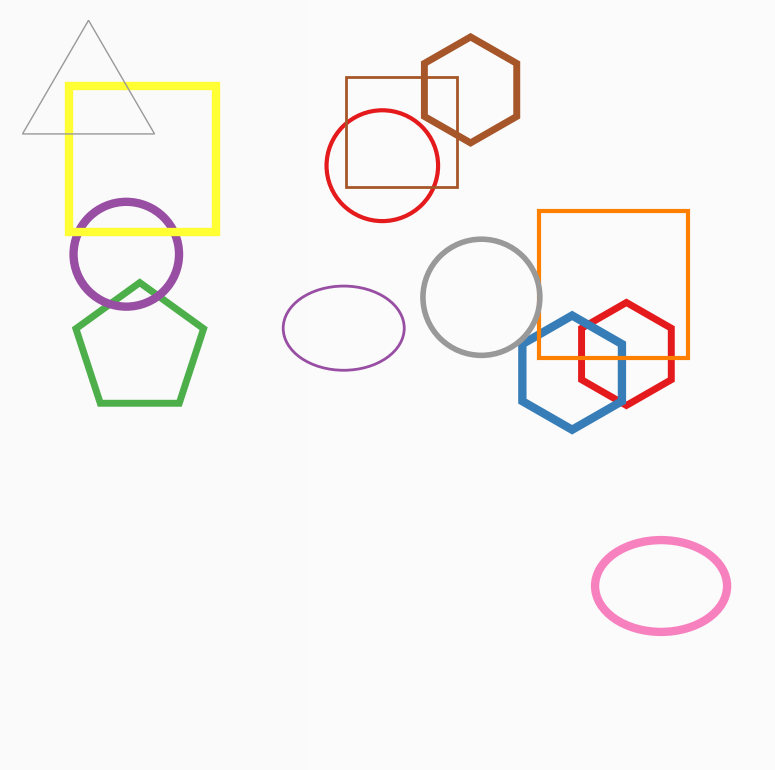[{"shape": "hexagon", "thickness": 2.5, "radius": 0.33, "center": [0.808, 0.54]}, {"shape": "circle", "thickness": 1.5, "radius": 0.36, "center": [0.493, 0.785]}, {"shape": "hexagon", "thickness": 3, "radius": 0.37, "center": [0.738, 0.516]}, {"shape": "pentagon", "thickness": 2.5, "radius": 0.43, "center": [0.18, 0.546]}, {"shape": "circle", "thickness": 3, "radius": 0.34, "center": [0.163, 0.67]}, {"shape": "oval", "thickness": 1, "radius": 0.39, "center": [0.444, 0.574]}, {"shape": "square", "thickness": 1.5, "radius": 0.48, "center": [0.791, 0.63]}, {"shape": "square", "thickness": 3, "radius": 0.48, "center": [0.184, 0.793]}, {"shape": "square", "thickness": 1, "radius": 0.36, "center": [0.518, 0.828]}, {"shape": "hexagon", "thickness": 2.5, "radius": 0.34, "center": [0.607, 0.883]}, {"shape": "oval", "thickness": 3, "radius": 0.43, "center": [0.853, 0.239]}, {"shape": "circle", "thickness": 2, "radius": 0.38, "center": [0.621, 0.614]}, {"shape": "triangle", "thickness": 0.5, "radius": 0.49, "center": [0.114, 0.875]}]